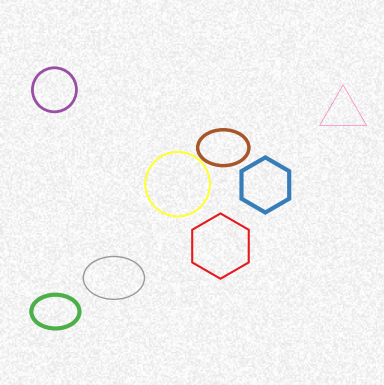[{"shape": "hexagon", "thickness": 1.5, "radius": 0.42, "center": [0.573, 0.361]}, {"shape": "hexagon", "thickness": 3, "radius": 0.36, "center": [0.689, 0.52]}, {"shape": "oval", "thickness": 3, "radius": 0.31, "center": [0.144, 0.191]}, {"shape": "circle", "thickness": 2, "radius": 0.29, "center": [0.141, 0.767]}, {"shape": "circle", "thickness": 1.5, "radius": 0.42, "center": [0.461, 0.522]}, {"shape": "oval", "thickness": 2.5, "radius": 0.33, "center": [0.58, 0.616]}, {"shape": "triangle", "thickness": 0.5, "radius": 0.35, "center": [0.891, 0.709]}, {"shape": "oval", "thickness": 1, "radius": 0.4, "center": [0.296, 0.278]}]